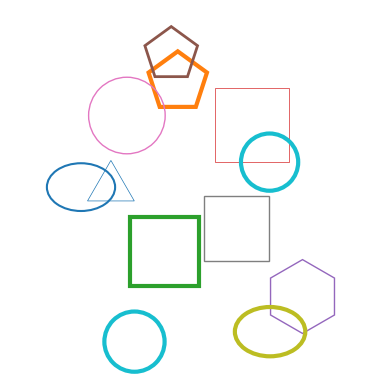[{"shape": "triangle", "thickness": 0.5, "radius": 0.35, "center": [0.288, 0.513]}, {"shape": "oval", "thickness": 1.5, "radius": 0.44, "center": [0.21, 0.514]}, {"shape": "pentagon", "thickness": 3, "radius": 0.4, "center": [0.462, 0.787]}, {"shape": "square", "thickness": 3, "radius": 0.45, "center": [0.427, 0.348]}, {"shape": "square", "thickness": 0.5, "radius": 0.48, "center": [0.656, 0.676]}, {"shape": "hexagon", "thickness": 1, "radius": 0.48, "center": [0.786, 0.23]}, {"shape": "pentagon", "thickness": 2, "radius": 0.36, "center": [0.445, 0.859]}, {"shape": "circle", "thickness": 1, "radius": 0.5, "center": [0.33, 0.7]}, {"shape": "square", "thickness": 1, "radius": 0.42, "center": [0.614, 0.406]}, {"shape": "oval", "thickness": 3, "radius": 0.46, "center": [0.701, 0.139]}, {"shape": "circle", "thickness": 3, "radius": 0.37, "center": [0.7, 0.579]}, {"shape": "circle", "thickness": 3, "radius": 0.39, "center": [0.349, 0.113]}]